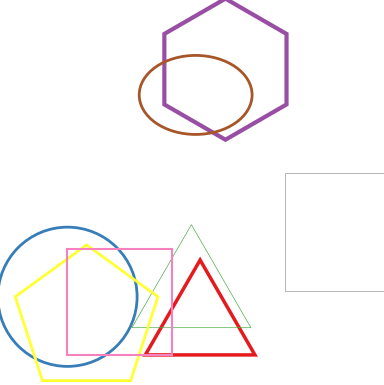[{"shape": "triangle", "thickness": 2.5, "radius": 0.82, "center": [0.52, 0.16]}, {"shape": "circle", "thickness": 2, "radius": 0.9, "center": [0.175, 0.229]}, {"shape": "triangle", "thickness": 0.5, "radius": 0.89, "center": [0.497, 0.238]}, {"shape": "hexagon", "thickness": 3, "radius": 0.92, "center": [0.586, 0.82]}, {"shape": "pentagon", "thickness": 2, "radius": 0.97, "center": [0.225, 0.169]}, {"shape": "oval", "thickness": 2, "radius": 0.73, "center": [0.508, 0.753]}, {"shape": "square", "thickness": 1.5, "radius": 0.68, "center": [0.31, 0.216]}, {"shape": "square", "thickness": 0.5, "radius": 0.77, "center": [0.893, 0.397]}]